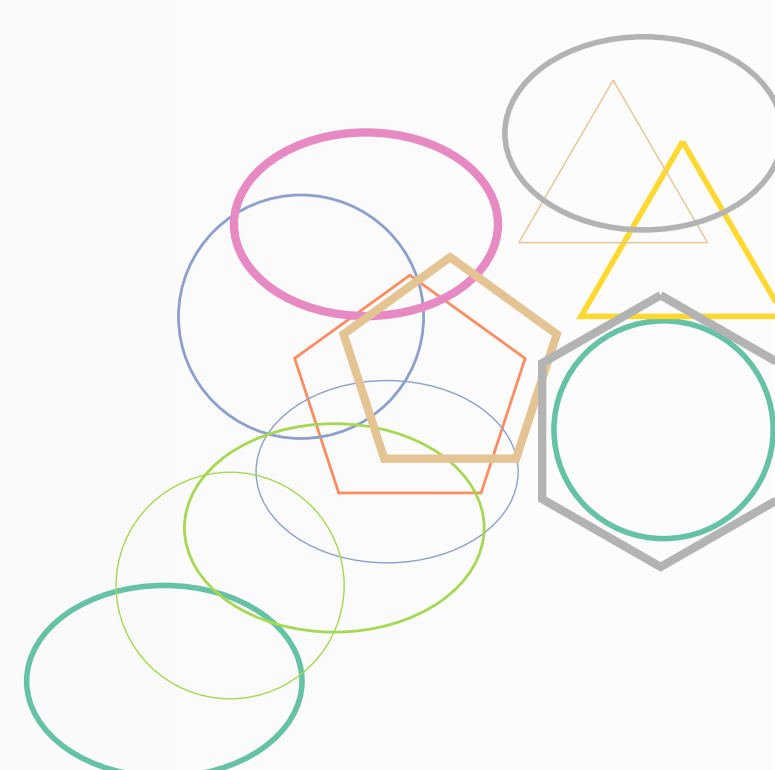[{"shape": "oval", "thickness": 2, "radius": 0.89, "center": [0.212, 0.115]}, {"shape": "circle", "thickness": 2, "radius": 0.71, "center": [0.856, 0.442]}, {"shape": "pentagon", "thickness": 1, "radius": 0.78, "center": [0.529, 0.486]}, {"shape": "oval", "thickness": 0.5, "radius": 0.85, "center": [0.499, 0.387]}, {"shape": "circle", "thickness": 1, "radius": 0.79, "center": [0.388, 0.589]}, {"shape": "oval", "thickness": 3, "radius": 0.85, "center": [0.472, 0.709]}, {"shape": "circle", "thickness": 0.5, "radius": 0.74, "center": [0.297, 0.24]}, {"shape": "oval", "thickness": 1, "radius": 0.97, "center": [0.431, 0.314]}, {"shape": "triangle", "thickness": 2, "radius": 0.76, "center": [0.881, 0.665]}, {"shape": "pentagon", "thickness": 3, "radius": 0.72, "center": [0.581, 0.521]}, {"shape": "triangle", "thickness": 0.5, "radius": 0.7, "center": [0.791, 0.755]}, {"shape": "hexagon", "thickness": 3, "radius": 0.88, "center": [0.852, 0.44]}, {"shape": "oval", "thickness": 2, "radius": 0.9, "center": [0.831, 0.827]}]